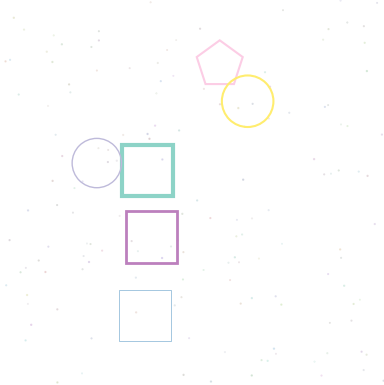[{"shape": "square", "thickness": 3, "radius": 0.33, "center": [0.383, 0.558]}, {"shape": "circle", "thickness": 1, "radius": 0.32, "center": [0.251, 0.576]}, {"shape": "square", "thickness": 0.5, "radius": 0.34, "center": [0.377, 0.18]}, {"shape": "pentagon", "thickness": 1.5, "radius": 0.31, "center": [0.571, 0.832]}, {"shape": "square", "thickness": 2, "radius": 0.33, "center": [0.394, 0.384]}, {"shape": "circle", "thickness": 1.5, "radius": 0.33, "center": [0.643, 0.737]}]